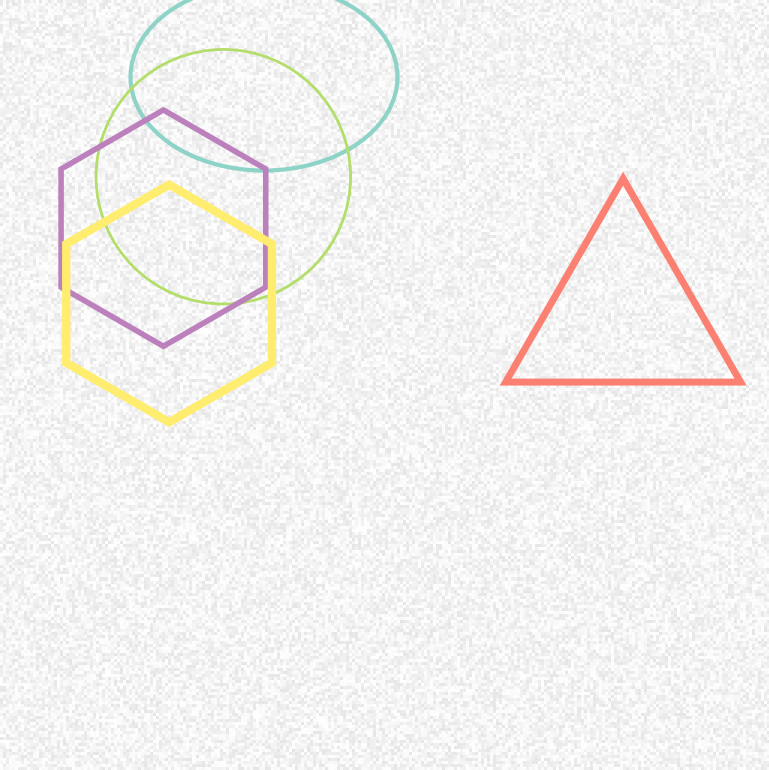[{"shape": "oval", "thickness": 1.5, "radius": 0.87, "center": [0.343, 0.9]}, {"shape": "triangle", "thickness": 2.5, "radius": 0.88, "center": [0.809, 0.592]}, {"shape": "circle", "thickness": 1, "radius": 0.83, "center": [0.29, 0.771]}, {"shape": "hexagon", "thickness": 2, "radius": 0.77, "center": [0.212, 0.704]}, {"shape": "hexagon", "thickness": 3, "radius": 0.77, "center": [0.22, 0.606]}]